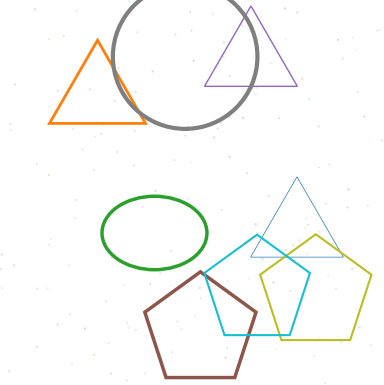[{"shape": "triangle", "thickness": 0.5, "radius": 0.7, "center": [0.771, 0.402]}, {"shape": "triangle", "thickness": 2, "radius": 0.72, "center": [0.253, 0.751]}, {"shape": "oval", "thickness": 2.5, "radius": 0.68, "center": [0.401, 0.395]}, {"shape": "triangle", "thickness": 1, "radius": 0.7, "center": [0.652, 0.845]}, {"shape": "pentagon", "thickness": 2.5, "radius": 0.76, "center": [0.521, 0.142]}, {"shape": "circle", "thickness": 3, "radius": 0.94, "center": [0.481, 0.853]}, {"shape": "pentagon", "thickness": 1.5, "radius": 0.76, "center": [0.82, 0.24]}, {"shape": "pentagon", "thickness": 1.5, "radius": 0.72, "center": [0.668, 0.246]}]